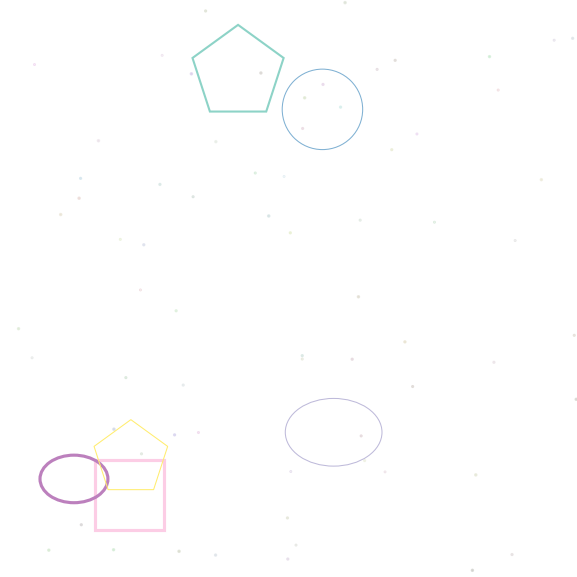[{"shape": "pentagon", "thickness": 1, "radius": 0.41, "center": [0.412, 0.873]}, {"shape": "oval", "thickness": 0.5, "radius": 0.42, "center": [0.578, 0.251]}, {"shape": "circle", "thickness": 0.5, "radius": 0.35, "center": [0.558, 0.81]}, {"shape": "square", "thickness": 1.5, "radius": 0.3, "center": [0.224, 0.142]}, {"shape": "oval", "thickness": 1.5, "radius": 0.29, "center": [0.128, 0.17]}, {"shape": "pentagon", "thickness": 0.5, "radius": 0.34, "center": [0.227, 0.205]}]